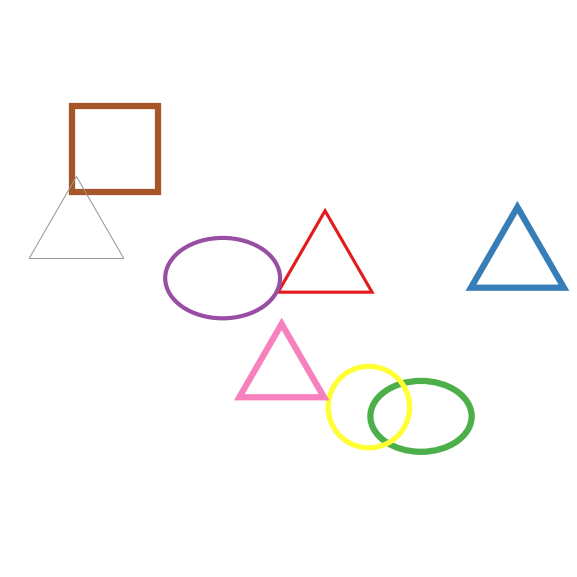[{"shape": "triangle", "thickness": 1.5, "radius": 0.47, "center": [0.563, 0.54]}, {"shape": "triangle", "thickness": 3, "radius": 0.46, "center": [0.896, 0.547]}, {"shape": "oval", "thickness": 3, "radius": 0.44, "center": [0.729, 0.278]}, {"shape": "oval", "thickness": 2, "radius": 0.5, "center": [0.386, 0.518]}, {"shape": "circle", "thickness": 2.5, "radius": 0.35, "center": [0.639, 0.294]}, {"shape": "square", "thickness": 3, "radius": 0.37, "center": [0.199, 0.742]}, {"shape": "triangle", "thickness": 3, "radius": 0.42, "center": [0.488, 0.354]}, {"shape": "triangle", "thickness": 0.5, "radius": 0.47, "center": [0.132, 0.599]}]